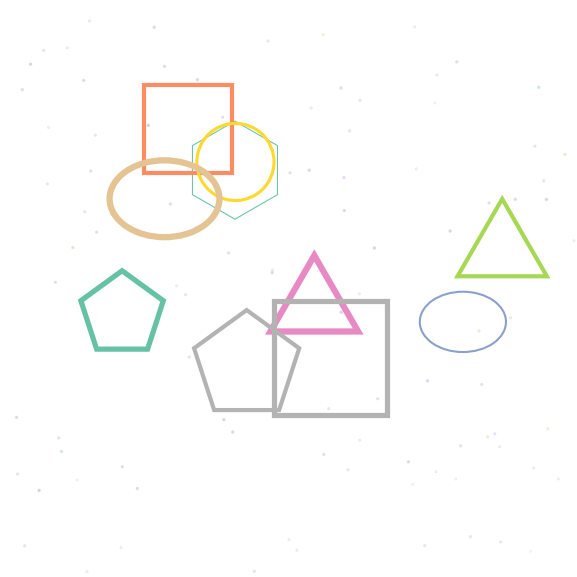[{"shape": "hexagon", "thickness": 0.5, "radius": 0.42, "center": [0.407, 0.705]}, {"shape": "pentagon", "thickness": 2.5, "radius": 0.38, "center": [0.211, 0.455]}, {"shape": "square", "thickness": 2, "radius": 0.38, "center": [0.326, 0.776]}, {"shape": "oval", "thickness": 1, "radius": 0.37, "center": [0.802, 0.442]}, {"shape": "triangle", "thickness": 3, "radius": 0.44, "center": [0.544, 0.469]}, {"shape": "triangle", "thickness": 2, "radius": 0.45, "center": [0.87, 0.565]}, {"shape": "circle", "thickness": 1.5, "radius": 0.33, "center": [0.408, 0.719]}, {"shape": "oval", "thickness": 3, "radius": 0.48, "center": [0.285, 0.655]}, {"shape": "pentagon", "thickness": 2, "radius": 0.48, "center": [0.427, 0.367]}, {"shape": "square", "thickness": 2.5, "radius": 0.49, "center": [0.573, 0.379]}]